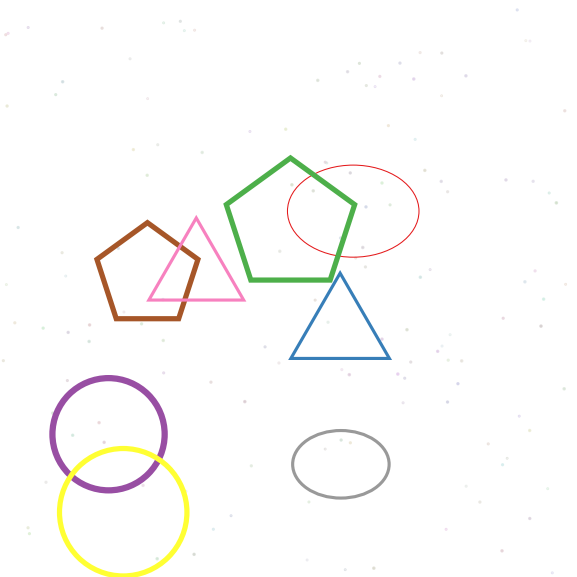[{"shape": "oval", "thickness": 0.5, "radius": 0.57, "center": [0.612, 0.634]}, {"shape": "triangle", "thickness": 1.5, "radius": 0.49, "center": [0.589, 0.428]}, {"shape": "pentagon", "thickness": 2.5, "radius": 0.58, "center": [0.503, 0.609]}, {"shape": "circle", "thickness": 3, "radius": 0.49, "center": [0.188, 0.247]}, {"shape": "circle", "thickness": 2.5, "radius": 0.55, "center": [0.213, 0.112]}, {"shape": "pentagon", "thickness": 2.5, "radius": 0.46, "center": [0.255, 0.522]}, {"shape": "triangle", "thickness": 1.5, "radius": 0.47, "center": [0.34, 0.527]}, {"shape": "oval", "thickness": 1.5, "radius": 0.42, "center": [0.59, 0.195]}]